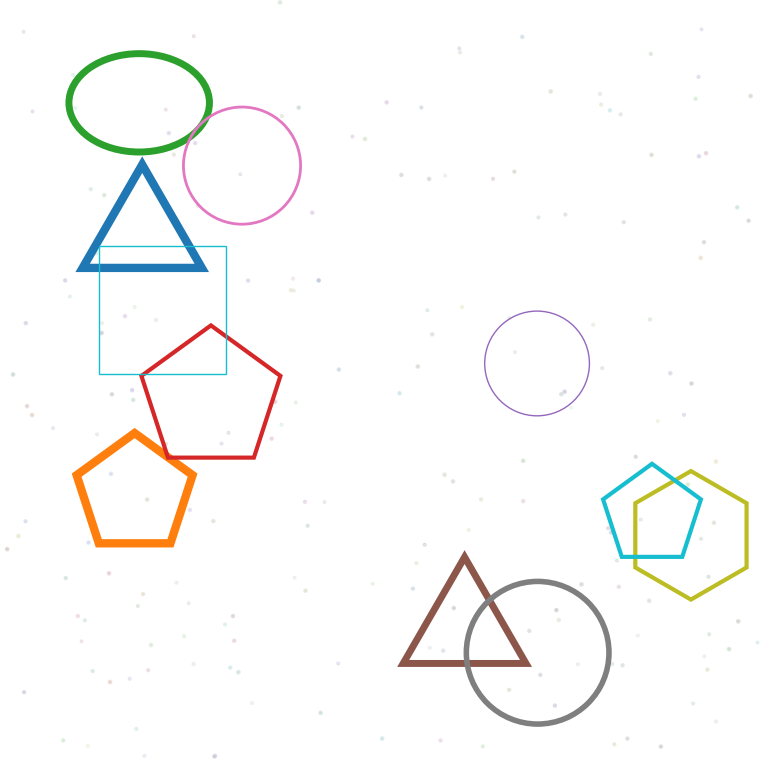[{"shape": "triangle", "thickness": 3, "radius": 0.45, "center": [0.185, 0.697]}, {"shape": "pentagon", "thickness": 3, "radius": 0.4, "center": [0.175, 0.358]}, {"shape": "oval", "thickness": 2.5, "radius": 0.46, "center": [0.181, 0.866]}, {"shape": "pentagon", "thickness": 1.5, "radius": 0.47, "center": [0.274, 0.482]}, {"shape": "circle", "thickness": 0.5, "radius": 0.34, "center": [0.697, 0.528]}, {"shape": "triangle", "thickness": 2.5, "radius": 0.46, "center": [0.603, 0.184]}, {"shape": "circle", "thickness": 1, "radius": 0.38, "center": [0.314, 0.785]}, {"shape": "circle", "thickness": 2, "radius": 0.46, "center": [0.698, 0.152]}, {"shape": "hexagon", "thickness": 1.5, "radius": 0.42, "center": [0.897, 0.305]}, {"shape": "pentagon", "thickness": 1.5, "radius": 0.33, "center": [0.847, 0.331]}, {"shape": "square", "thickness": 0.5, "radius": 0.41, "center": [0.211, 0.598]}]